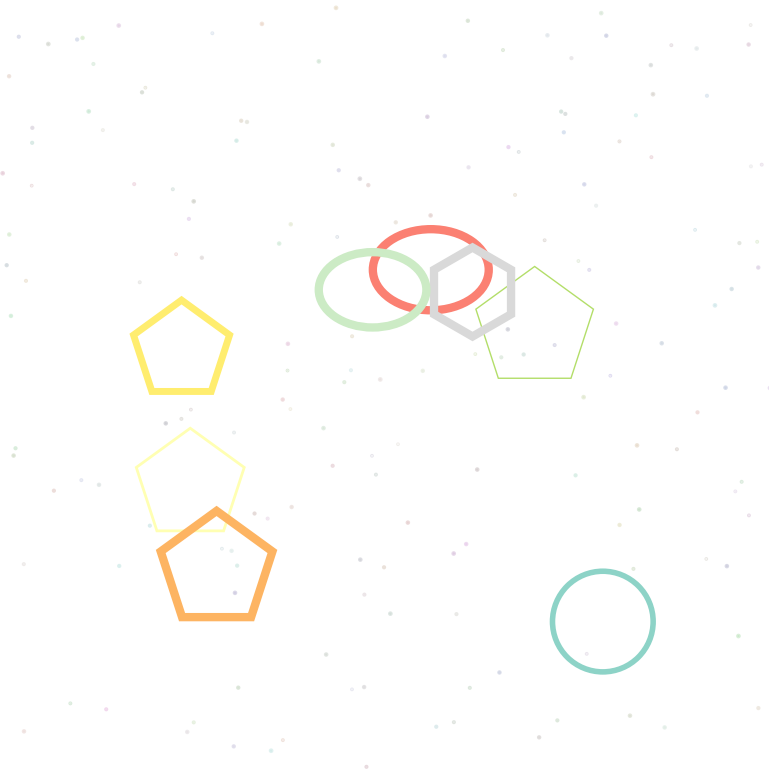[{"shape": "circle", "thickness": 2, "radius": 0.33, "center": [0.783, 0.193]}, {"shape": "pentagon", "thickness": 1, "radius": 0.37, "center": [0.247, 0.37]}, {"shape": "oval", "thickness": 3, "radius": 0.38, "center": [0.559, 0.65]}, {"shape": "pentagon", "thickness": 3, "radius": 0.38, "center": [0.281, 0.26]}, {"shape": "pentagon", "thickness": 0.5, "radius": 0.4, "center": [0.694, 0.574]}, {"shape": "hexagon", "thickness": 3, "radius": 0.29, "center": [0.614, 0.621]}, {"shape": "oval", "thickness": 3, "radius": 0.35, "center": [0.484, 0.624]}, {"shape": "pentagon", "thickness": 2.5, "radius": 0.33, "center": [0.236, 0.545]}]